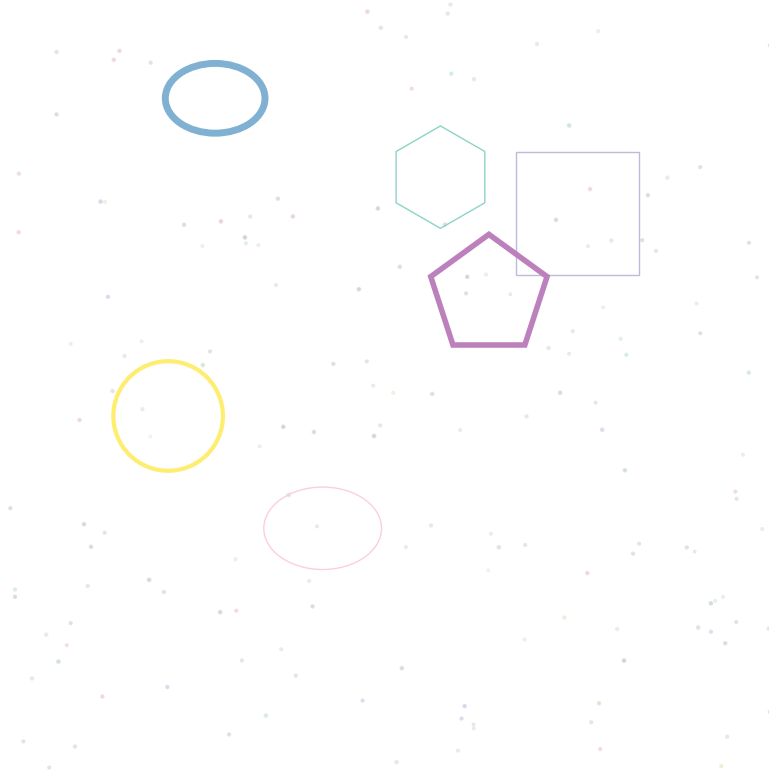[{"shape": "hexagon", "thickness": 0.5, "radius": 0.33, "center": [0.572, 0.77]}, {"shape": "square", "thickness": 0.5, "radius": 0.4, "center": [0.75, 0.723]}, {"shape": "oval", "thickness": 2.5, "radius": 0.32, "center": [0.279, 0.872]}, {"shape": "oval", "thickness": 0.5, "radius": 0.38, "center": [0.419, 0.314]}, {"shape": "pentagon", "thickness": 2, "radius": 0.4, "center": [0.635, 0.616]}, {"shape": "circle", "thickness": 1.5, "radius": 0.36, "center": [0.218, 0.46]}]